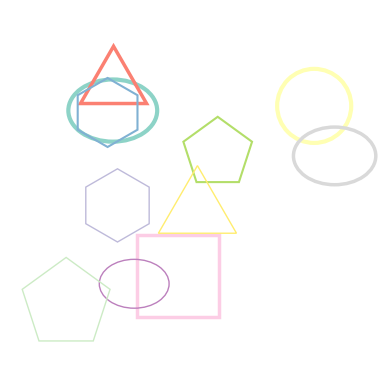[{"shape": "oval", "thickness": 3, "radius": 0.58, "center": [0.293, 0.713]}, {"shape": "circle", "thickness": 3, "radius": 0.48, "center": [0.816, 0.725]}, {"shape": "hexagon", "thickness": 1, "radius": 0.48, "center": [0.305, 0.466]}, {"shape": "triangle", "thickness": 2.5, "radius": 0.5, "center": [0.295, 0.781]}, {"shape": "hexagon", "thickness": 1.5, "radius": 0.45, "center": [0.279, 0.708]}, {"shape": "pentagon", "thickness": 1.5, "radius": 0.47, "center": [0.565, 0.603]}, {"shape": "square", "thickness": 2.5, "radius": 0.53, "center": [0.463, 0.284]}, {"shape": "oval", "thickness": 2.5, "radius": 0.53, "center": [0.869, 0.595]}, {"shape": "oval", "thickness": 1, "radius": 0.45, "center": [0.349, 0.263]}, {"shape": "pentagon", "thickness": 1, "radius": 0.6, "center": [0.172, 0.211]}, {"shape": "triangle", "thickness": 1, "radius": 0.59, "center": [0.513, 0.453]}]